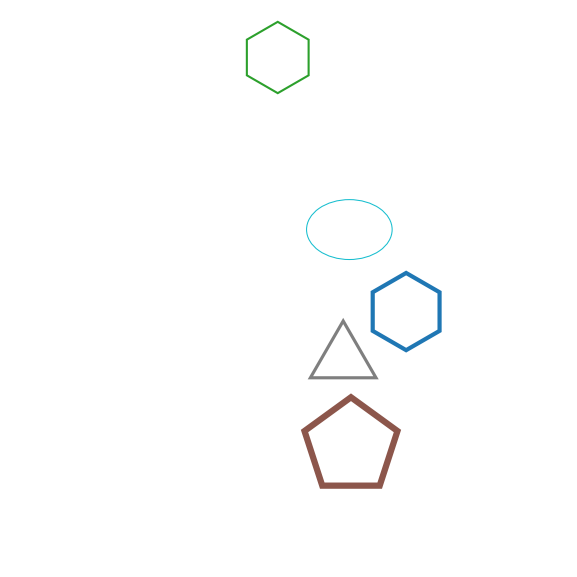[{"shape": "hexagon", "thickness": 2, "radius": 0.33, "center": [0.703, 0.46]}, {"shape": "hexagon", "thickness": 1, "radius": 0.31, "center": [0.481, 0.9]}, {"shape": "pentagon", "thickness": 3, "radius": 0.42, "center": [0.608, 0.227]}, {"shape": "triangle", "thickness": 1.5, "radius": 0.33, "center": [0.594, 0.378]}, {"shape": "oval", "thickness": 0.5, "radius": 0.37, "center": [0.605, 0.602]}]